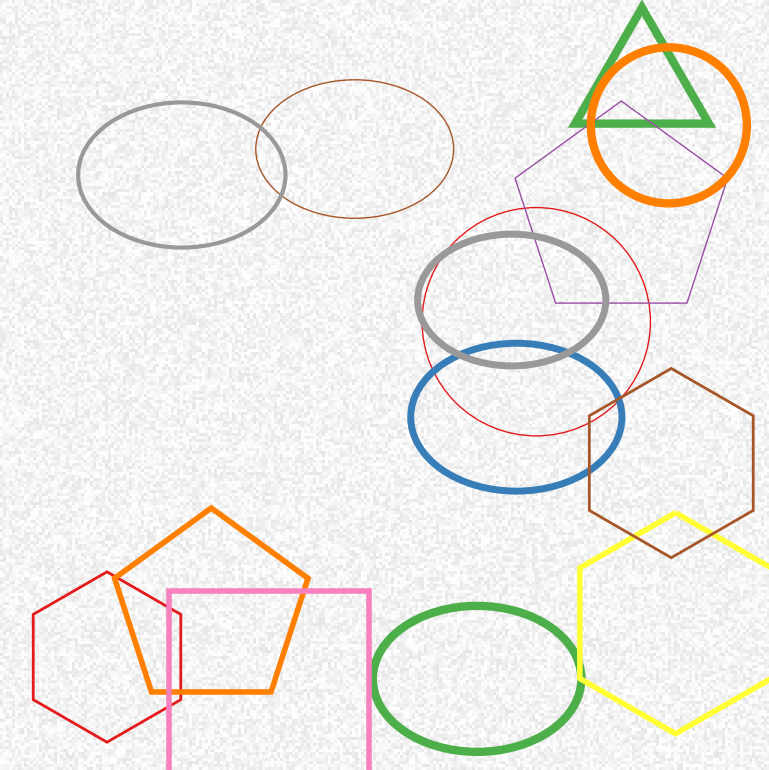[{"shape": "circle", "thickness": 0.5, "radius": 0.74, "center": [0.696, 0.582]}, {"shape": "hexagon", "thickness": 1, "radius": 0.55, "center": [0.139, 0.147]}, {"shape": "oval", "thickness": 2.5, "radius": 0.69, "center": [0.671, 0.458]}, {"shape": "oval", "thickness": 3, "radius": 0.68, "center": [0.62, 0.118]}, {"shape": "triangle", "thickness": 3, "radius": 0.5, "center": [0.834, 0.89]}, {"shape": "pentagon", "thickness": 0.5, "radius": 0.73, "center": [0.807, 0.724]}, {"shape": "circle", "thickness": 3, "radius": 0.51, "center": [0.869, 0.837]}, {"shape": "pentagon", "thickness": 2, "radius": 0.66, "center": [0.274, 0.208]}, {"shape": "hexagon", "thickness": 2, "radius": 0.72, "center": [0.877, 0.191]}, {"shape": "oval", "thickness": 0.5, "radius": 0.64, "center": [0.461, 0.806]}, {"shape": "hexagon", "thickness": 1, "radius": 0.61, "center": [0.872, 0.399]}, {"shape": "square", "thickness": 2, "radius": 0.65, "center": [0.349, 0.103]}, {"shape": "oval", "thickness": 1.5, "radius": 0.67, "center": [0.236, 0.773]}, {"shape": "oval", "thickness": 2.5, "radius": 0.61, "center": [0.665, 0.61]}]